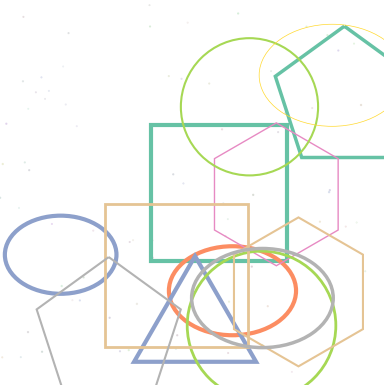[{"shape": "square", "thickness": 3, "radius": 0.88, "center": [0.569, 0.499]}, {"shape": "pentagon", "thickness": 2.5, "radius": 0.94, "center": [0.894, 0.743]}, {"shape": "oval", "thickness": 3, "radius": 0.83, "center": [0.604, 0.245]}, {"shape": "oval", "thickness": 3, "radius": 0.72, "center": [0.158, 0.338]}, {"shape": "triangle", "thickness": 3, "radius": 0.91, "center": [0.507, 0.152]}, {"shape": "hexagon", "thickness": 1, "radius": 0.93, "center": [0.718, 0.495]}, {"shape": "circle", "thickness": 2, "radius": 0.97, "center": [0.679, 0.155]}, {"shape": "circle", "thickness": 1.5, "radius": 0.89, "center": [0.648, 0.723]}, {"shape": "oval", "thickness": 0.5, "radius": 0.95, "center": [0.862, 0.804]}, {"shape": "square", "thickness": 2, "radius": 0.93, "center": [0.458, 0.284]}, {"shape": "hexagon", "thickness": 1.5, "radius": 0.97, "center": [0.775, 0.242]}, {"shape": "pentagon", "thickness": 1.5, "radius": 0.98, "center": [0.282, 0.136]}, {"shape": "oval", "thickness": 2.5, "radius": 0.92, "center": [0.682, 0.226]}]